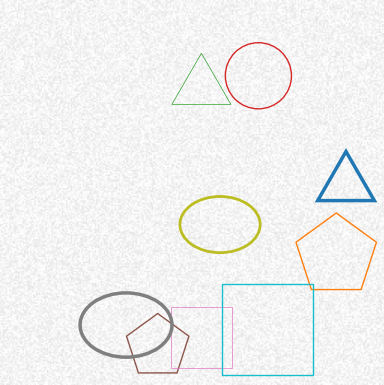[{"shape": "triangle", "thickness": 2.5, "radius": 0.42, "center": [0.899, 0.521]}, {"shape": "pentagon", "thickness": 1, "radius": 0.55, "center": [0.873, 0.337]}, {"shape": "triangle", "thickness": 0.5, "radius": 0.44, "center": [0.523, 0.773]}, {"shape": "circle", "thickness": 1, "radius": 0.43, "center": [0.671, 0.803]}, {"shape": "pentagon", "thickness": 1, "radius": 0.43, "center": [0.41, 0.1]}, {"shape": "square", "thickness": 0.5, "radius": 0.4, "center": [0.524, 0.123]}, {"shape": "oval", "thickness": 2.5, "radius": 0.6, "center": [0.327, 0.156]}, {"shape": "oval", "thickness": 2, "radius": 0.52, "center": [0.571, 0.417]}, {"shape": "square", "thickness": 1, "radius": 0.59, "center": [0.695, 0.144]}]